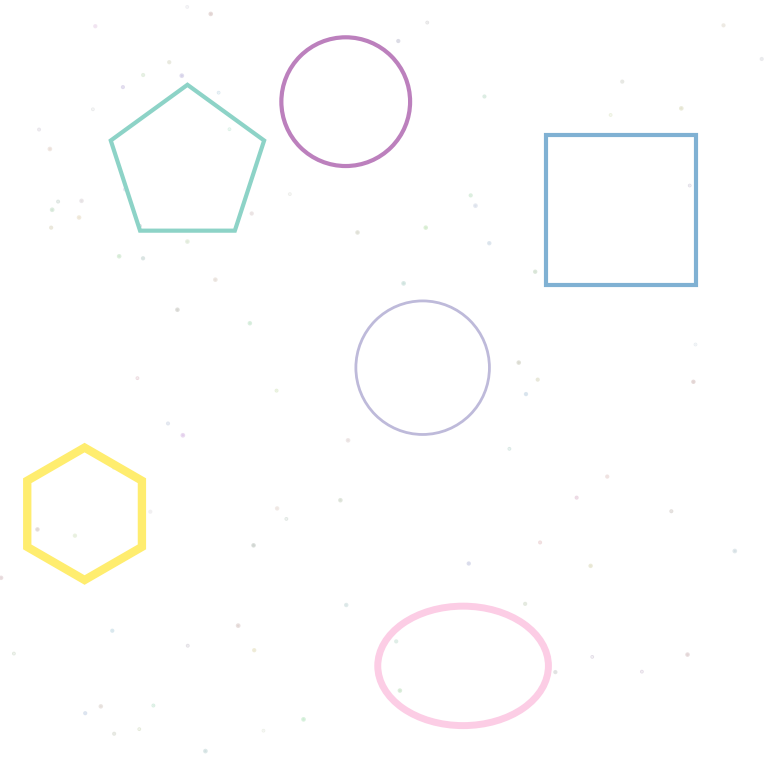[{"shape": "pentagon", "thickness": 1.5, "radius": 0.52, "center": [0.243, 0.785]}, {"shape": "circle", "thickness": 1, "radius": 0.43, "center": [0.549, 0.522]}, {"shape": "square", "thickness": 1.5, "radius": 0.49, "center": [0.807, 0.727]}, {"shape": "oval", "thickness": 2.5, "radius": 0.55, "center": [0.601, 0.135]}, {"shape": "circle", "thickness": 1.5, "radius": 0.42, "center": [0.449, 0.868]}, {"shape": "hexagon", "thickness": 3, "radius": 0.43, "center": [0.11, 0.333]}]